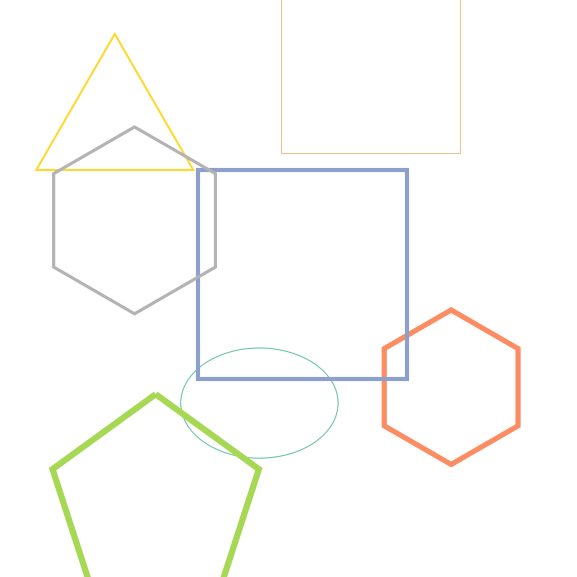[{"shape": "oval", "thickness": 0.5, "radius": 0.68, "center": [0.449, 0.301]}, {"shape": "hexagon", "thickness": 2.5, "radius": 0.67, "center": [0.781, 0.329]}, {"shape": "square", "thickness": 2, "radius": 0.9, "center": [0.524, 0.524]}, {"shape": "pentagon", "thickness": 3, "radius": 0.94, "center": [0.27, 0.129]}, {"shape": "triangle", "thickness": 1, "radius": 0.78, "center": [0.199, 0.783]}, {"shape": "square", "thickness": 0.5, "radius": 0.77, "center": [0.641, 0.889]}, {"shape": "hexagon", "thickness": 1.5, "radius": 0.81, "center": [0.233, 0.618]}]